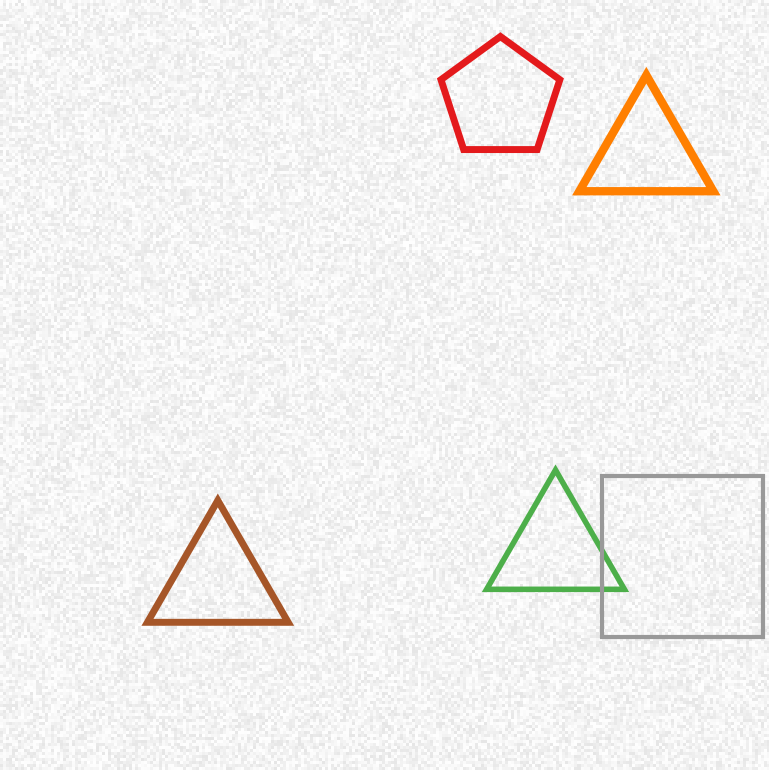[{"shape": "pentagon", "thickness": 2.5, "radius": 0.41, "center": [0.65, 0.871]}, {"shape": "triangle", "thickness": 2, "radius": 0.52, "center": [0.721, 0.286]}, {"shape": "triangle", "thickness": 3, "radius": 0.5, "center": [0.839, 0.802]}, {"shape": "triangle", "thickness": 2.5, "radius": 0.53, "center": [0.283, 0.245]}, {"shape": "square", "thickness": 1.5, "radius": 0.52, "center": [0.887, 0.277]}]